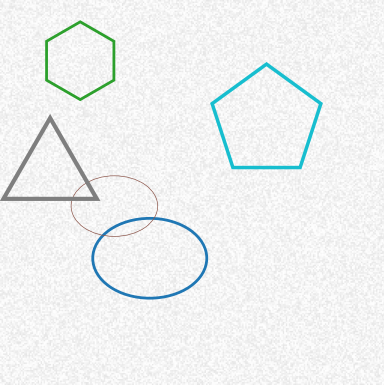[{"shape": "oval", "thickness": 2, "radius": 0.74, "center": [0.389, 0.329]}, {"shape": "hexagon", "thickness": 2, "radius": 0.5, "center": [0.208, 0.842]}, {"shape": "oval", "thickness": 0.5, "radius": 0.56, "center": [0.297, 0.465]}, {"shape": "triangle", "thickness": 3, "radius": 0.7, "center": [0.13, 0.553]}, {"shape": "pentagon", "thickness": 2.5, "radius": 0.74, "center": [0.692, 0.685]}]